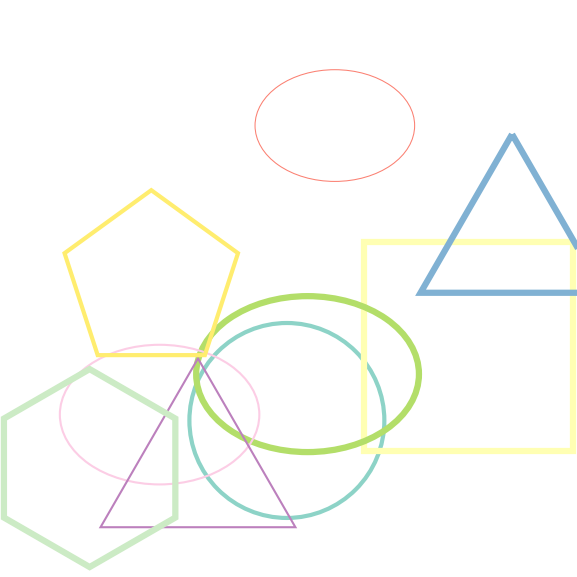[{"shape": "circle", "thickness": 2, "radius": 0.84, "center": [0.497, 0.271]}, {"shape": "square", "thickness": 3, "radius": 0.9, "center": [0.811, 0.399]}, {"shape": "oval", "thickness": 0.5, "radius": 0.69, "center": [0.58, 0.782]}, {"shape": "triangle", "thickness": 3, "radius": 0.91, "center": [0.887, 0.584]}, {"shape": "oval", "thickness": 3, "radius": 0.96, "center": [0.533, 0.351]}, {"shape": "oval", "thickness": 1, "radius": 0.86, "center": [0.276, 0.281]}, {"shape": "triangle", "thickness": 1, "radius": 0.97, "center": [0.343, 0.184]}, {"shape": "hexagon", "thickness": 3, "radius": 0.86, "center": [0.155, 0.189]}, {"shape": "pentagon", "thickness": 2, "radius": 0.79, "center": [0.262, 0.512]}]